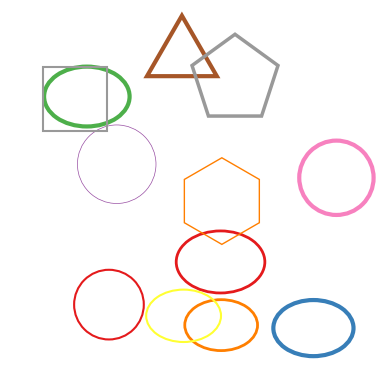[{"shape": "oval", "thickness": 2, "radius": 0.58, "center": [0.573, 0.32]}, {"shape": "circle", "thickness": 1.5, "radius": 0.45, "center": [0.283, 0.209]}, {"shape": "oval", "thickness": 3, "radius": 0.52, "center": [0.814, 0.148]}, {"shape": "oval", "thickness": 3, "radius": 0.56, "center": [0.226, 0.749]}, {"shape": "circle", "thickness": 0.5, "radius": 0.51, "center": [0.303, 0.573]}, {"shape": "oval", "thickness": 2, "radius": 0.47, "center": [0.574, 0.156]}, {"shape": "hexagon", "thickness": 1, "radius": 0.56, "center": [0.576, 0.478]}, {"shape": "oval", "thickness": 1.5, "radius": 0.49, "center": [0.477, 0.18]}, {"shape": "triangle", "thickness": 3, "radius": 0.52, "center": [0.472, 0.855]}, {"shape": "circle", "thickness": 3, "radius": 0.48, "center": [0.874, 0.538]}, {"shape": "pentagon", "thickness": 2.5, "radius": 0.59, "center": [0.61, 0.794]}, {"shape": "square", "thickness": 1.5, "radius": 0.41, "center": [0.195, 0.742]}]